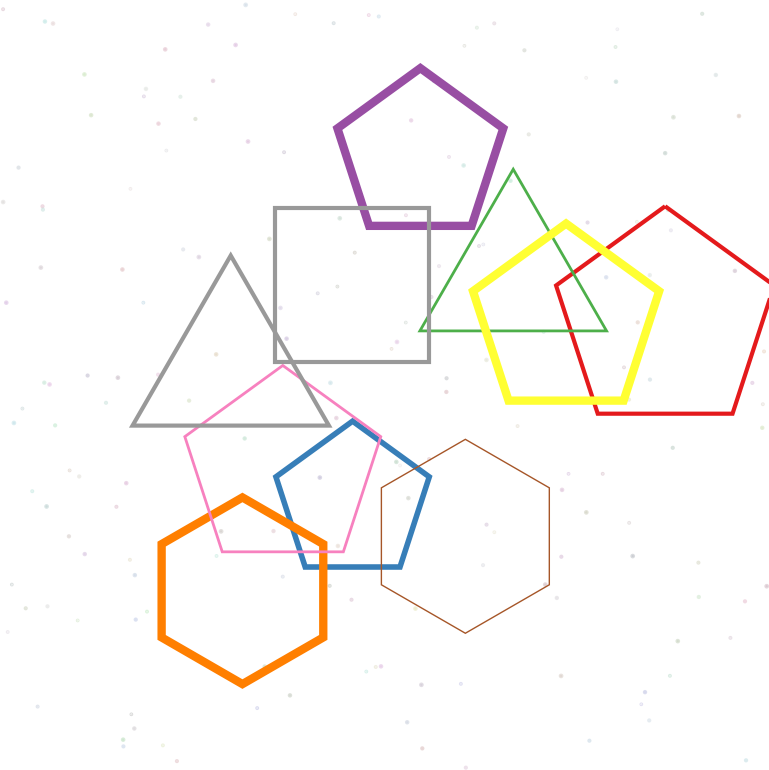[{"shape": "pentagon", "thickness": 1.5, "radius": 0.74, "center": [0.864, 0.583]}, {"shape": "pentagon", "thickness": 2, "radius": 0.52, "center": [0.458, 0.348]}, {"shape": "triangle", "thickness": 1, "radius": 0.7, "center": [0.667, 0.64]}, {"shape": "pentagon", "thickness": 3, "radius": 0.57, "center": [0.546, 0.798]}, {"shape": "hexagon", "thickness": 3, "radius": 0.61, "center": [0.315, 0.233]}, {"shape": "pentagon", "thickness": 3, "radius": 0.64, "center": [0.735, 0.583]}, {"shape": "hexagon", "thickness": 0.5, "radius": 0.63, "center": [0.604, 0.304]}, {"shape": "pentagon", "thickness": 1, "radius": 0.67, "center": [0.367, 0.392]}, {"shape": "square", "thickness": 1.5, "radius": 0.5, "center": [0.458, 0.63]}, {"shape": "triangle", "thickness": 1.5, "radius": 0.74, "center": [0.3, 0.521]}]